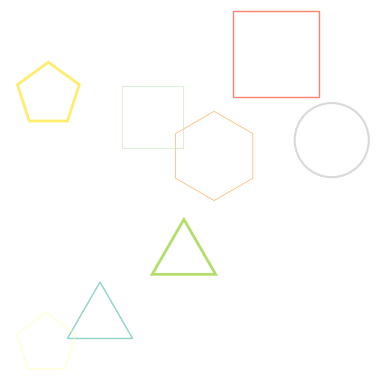[{"shape": "triangle", "thickness": 1, "radius": 0.49, "center": [0.26, 0.17]}, {"shape": "pentagon", "thickness": 0.5, "radius": 0.41, "center": [0.12, 0.107]}, {"shape": "square", "thickness": 1, "radius": 0.56, "center": [0.716, 0.86]}, {"shape": "hexagon", "thickness": 0.5, "radius": 0.58, "center": [0.556, 0.595]}, {"shape": "triangle", "thickness": 2, "radius": 0.48, "center": [0.478, 0.335]}, {"shape": "circle", "thickness": 1.5, "radius": 0.48, "center": [0.862, 0.636]}, {"shape": "square", "thickness": 0.5, "radius": 0.4, "center": [0.397, 0.697]}, {"shape": "pentagon", "thickness": 2, "radius": 0.42, "center": [0.126, 0.754]}]